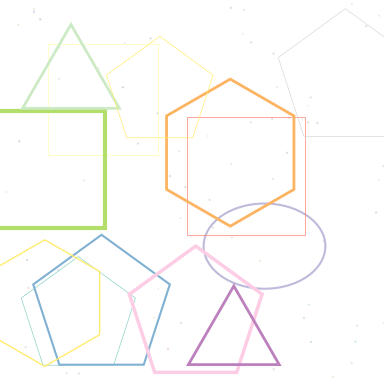[{"shape": "pentagon", "thickness": 0.5, "radius": 0.78, "center": [0.203, 0.178]}, {"shape": "square", "thickness": 0.5, "radius": 0.72, "center": [0.268, 0.742]}, {"shape": "oval", "thickness": 1.5, "radius": 0.79, "center": [0.687, 0.361]}, {"shape": "square", "thickness": 0.5, "radius": 0.77, "center": [0.638, 0.542]}, {"shape": "pentagon", "thickness": 1.5, "radius": 0.93, "center": [0.264, 0.204]}, {"shape": "hexagon", "thickness": 2, "radius": 0.96, "center": [0.598, 0.604]}, {"shape": "square", "thickness": 3, "radius": 0.76, "center": [0.122, 0.56]}, {"shape": "pentagon", "thickness": 2.5, "radius": 0.91, "center": [0.508, 0.18]}, {"shape": "pentagon", "thickness": 0.5, "radius": 0.92, "center": [0.897, 0.794]}, {"shape": "triangle", "thickness": 2, "radius": 0.68, "center": [0.607, 0.121]}, {"shape": "triangle", "thickness": 2, "radius": 0.73, "center": [0.184, 0.791]}, {"shape": "hexagon", "thickness": 1, "radius": 0.82, "center": [0.116, 0.213]}, {"shape": "pentagon", "thickness": 0.5, "radius": 0.73, "center": [0.415, 0.76]}]